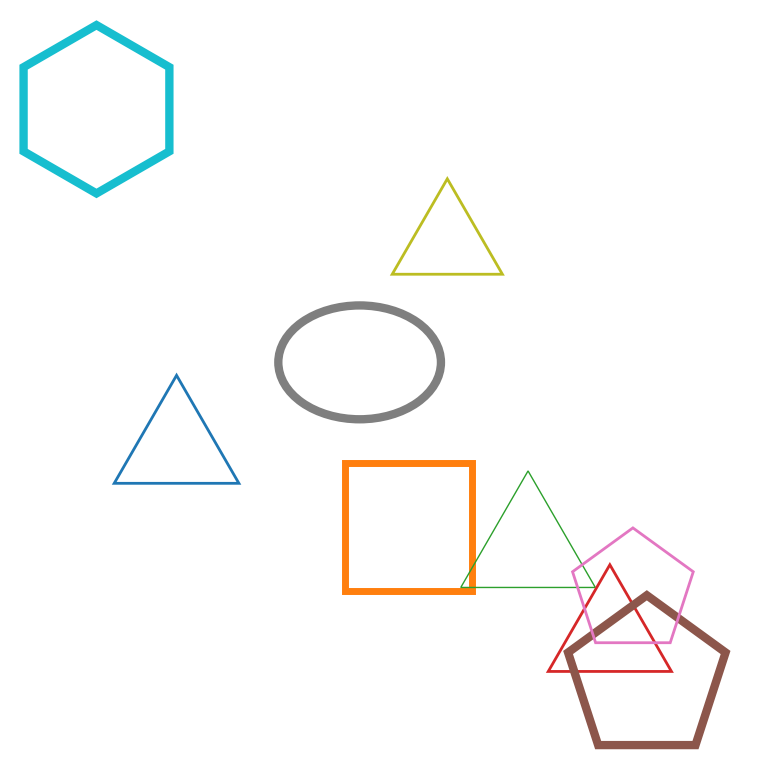[{"shape": "triangle", "thickness": 1, "radius": 0.47, "center": [0.229, 0.419]}, {"shape": "square", "thickness": 2.5, "radius": 0.41, "center": [0.531, 0.316]}, {"shape": "triangle", "thickness": 0.5, "radius": 0.5, "center": [0.686, 0.288]}, {"shape": "triangle", "thickness": 1, "radius": 0.46, "center": [0.792, 0.174]}, {"shape": "pentagon", "thickness": 3, "radius": 0.54, "center": [0.84, 0.119]}, {"shape": "pentagon", "thickness": 1, "radius": 0.41, "center": [0.822, 0.232]}, {"shape": "oval", "thickness": 3, "radius": 0.53, "center": [0.467, 0.529]}, {"shape": "triangle", "thickness": 1, "radius": 0.41, "center": [0.581, 0.685]}, {"shape": "hexagon", "thickness": 3, "radius": 0.55, "center": [0.125, 0.858]}]